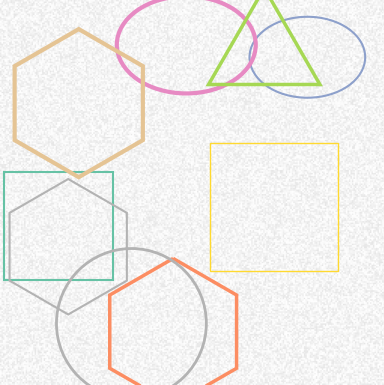[{"shape": "square", "thickness": 1.5, "radius": 0.7, "center": [0.152, 0.413]}, {"shape": "hexagon", "thickness": 2.5, "radius": 0.95, "center": [0.45, 0.139]}, {"shape": "oval", "thickness": 1.5, "radius": 0.75, "center": [0.798, 0.851]}, {"shape": "oval", "thickness": 3, "radius": 0.9, "center": [0.484, 0.884]}, {"shape": "triangle", "thickness": 2.5, "radius": 0.83, "center": [0.686, 0.864]}, {"shape": "square", "thickness": 1, "radius": 0.83, "center": [0.711, 0.463]}, {"shape": "hexagon", "thickness": 3, "radius": 0.96, "center": [0.205, 0.732]}, {"shape": "hexagon", "thickness": 1.5, "radius": 0.88, "center": [0.177, 0.359]}, {"shape": "circle", "thickness": 2, "radius": 0.97, "center": [0.341, 0.16]}]